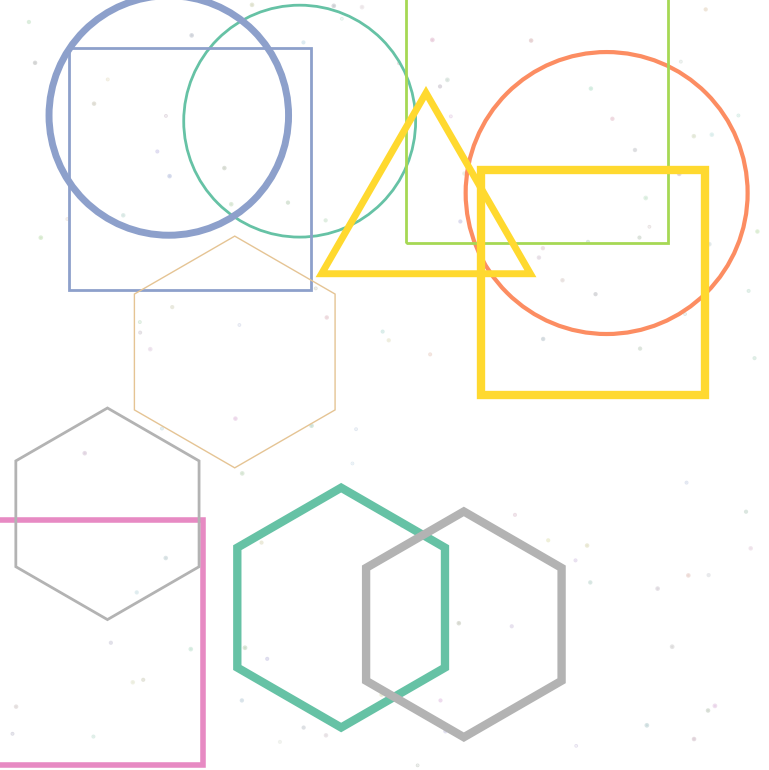[{"shape": "circle", "thickness": 1, "radius": 0.75, "center": [0.389, 0.843]}, {"shape": "hexagon", "thickness": 3, "radius": 0.78, "center": [0.443, 0.211]}, {"shape": "circle", "thickness": 1.5, "radius": 0.92, "center": [0.788, 0.749]}, {"shape": "circle", "thickness": 2.5, "radius": 0.78, "center": [0.219, 0.85]}, {"shape": "square", "thickness": 1, "radius": 0.79, "center": [0.246, 0.781]}, {"shape": "square", "thickness": 2, "radius": 0.79, "center": [0.105, 0.165]}, {"shape": "square", "thickness": 1, "radius": 0.85, "center": [0.697, 0.854]}, {"shape": "square", "thickness": 3, "radius": 0.73, "center": [0.77, 0.633]}, {"shape": "triangle", "thickness": 2.5, "radius": 0.78, "center": [0.553, 0.723]}, {"shape": "hexagon", "thickness": 0.5, "radius": 0.75, "center": [0.305, 0.543]}, {"shape": "hexagon", "thickness": 3, "radius": 0.73, "center": [0.602, 0.189]}, {"shape": "hexagon", "thickness": 1, "radius": 0.69, "center": [0.14, 0.333]}]